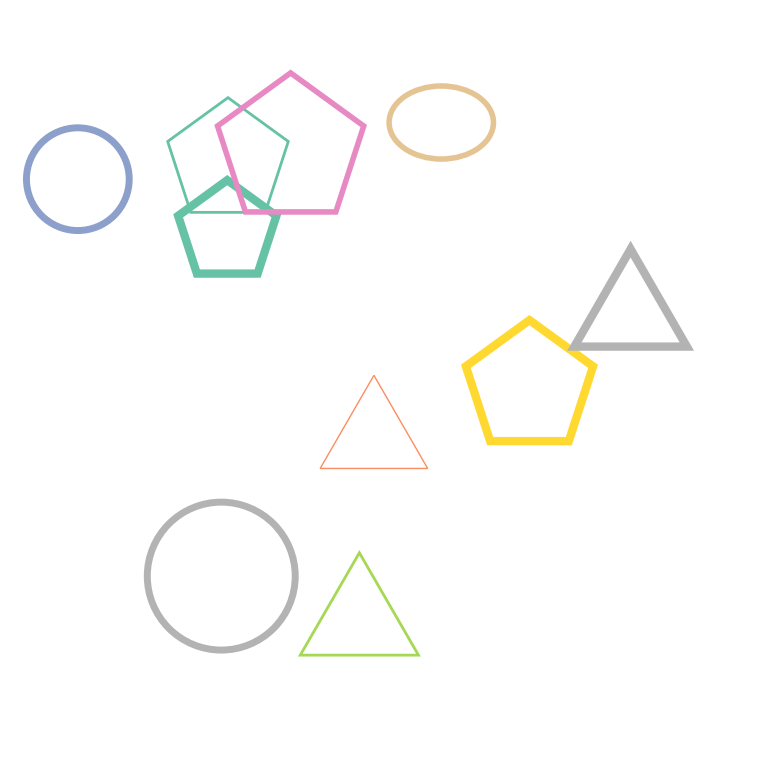[{"shape": "pentagon", "thickness": 1, "radius": 0.41, "center": [0.296, 0.791]}, {"shape": "pentagon", "thickness": 3, "radius": 0.34, "center": [0.295, 0.699]}, {"shape": "triangle", "thickness": 0.5, "radius": 0.4, "center": [0.486, 0.432]}, {"shape": "circle", "thickness": 2.5, "radius": 0.33, "center": [0.101, 0.767]}, {"shape": "pentagon", "thickness": 2, "radius": 0.5, "center": [0.377, 0.806]}, {"shape": "triangle", "thickness": 1, "radius": 0.44, "center": [0.467, 0.193]}, {"shape": "pentagon", "thickness": 3, "radius": 0.43, "center": [0.688, 0.497]}, {"shape": "oval", "thickness": 2, "radius": 0.34, "center": [0.573, 0.841]}, {"shape": "circle", "thickness": 2.5, "radius": 0.48, "center": [0.287, 0.252]}, {"shape": "triangle", "thickness": 3, "radius": 0.42, "center": [0.819, 0.592]}]